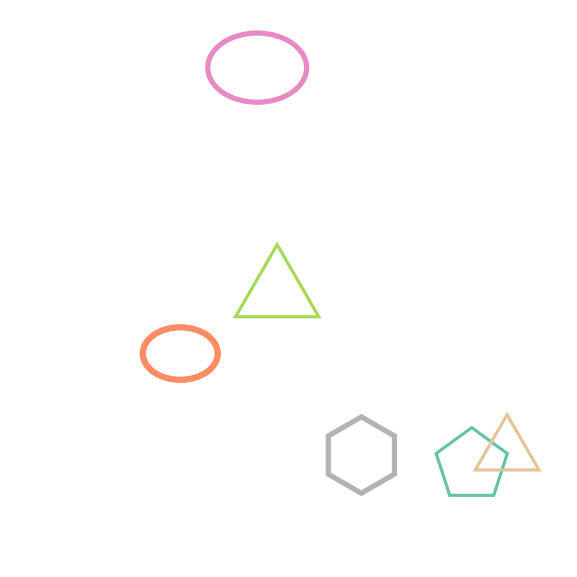[{"shape": "pentagon", "thickness": 1.5, "radius": 0.32, "center": [0.817, 0.194]}, {"shape": "oval", "thickness": 3, "radius": 0.32, "center": [0.312, 0.387]}, {"shape": "oval", "thickness": 2.5, "radius": 0.43, "center": [0.445, 0.882]}, {"shape": "triangle", "thickness": 1.5, "radius": 0.42, "center": [0.48, 0.492]}, {"shape": "triangle", "thickness": 1.5, "radius": 0.32, "center": [0.878, 0.217]}, {"shape": "hexagon", "thickness": 2.5, "radius": 0.33, "center": [0.626, 0.211]}]